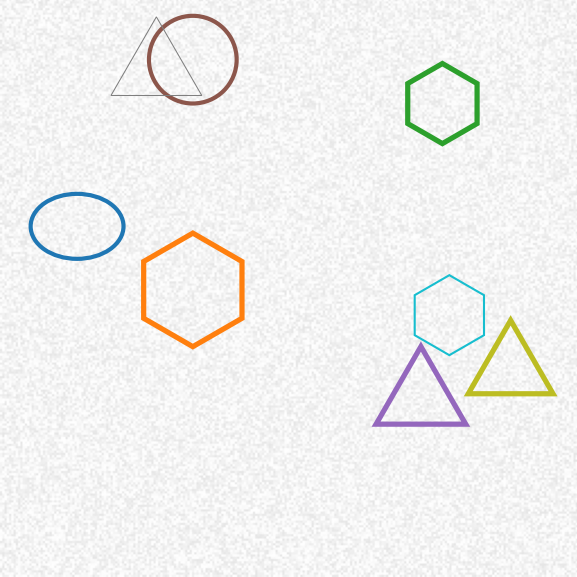[{"shape": "oval", "thickness": 2, "radius": 0.4, "center": [0.133, 0.607]}, {"shape": "hexagon", "thickness": 2.5, "radius": 0.49, "center": [0.334, 0.497]}, {"shape": "hexagon", "thickness": 2.5, "radius": 0.35, "center": [0.766, 0.82]}, {"shape": "triangle", "thickness": 2.5, "radius": 0.45, "center": [0.729, 0.309]}, {"shape": "circle", "thickness": 2, "radius": 0.38, "center": [0.334, 0.896]}, {"shape": "triangle", "thickness": 0.5, "radius": 0.45, "center": [0.271, 0.879]}, {"shape": "triangle", "thickness": 2.5, "radius": 0.42, "center": [0.884, 0.36]}, {"shape": "hexagon", "thickness": 1, "radius": 0.35, "center": [0.778, 0.453]}]